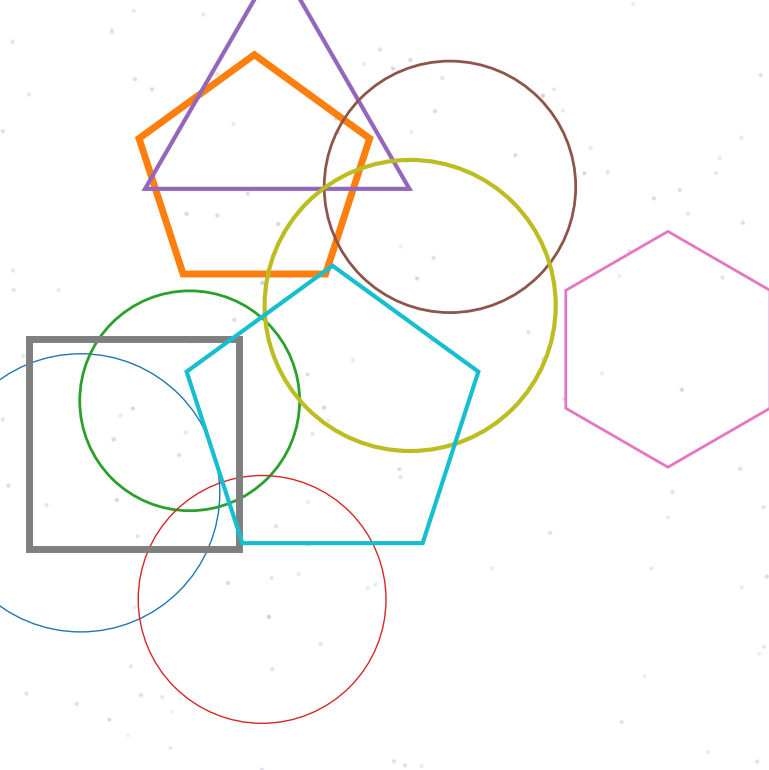[{"shape": "circle", "thickness": 0.5, "radius": 0.9, "center": [0.105, 0.36]}, {"shape": "pentagon", "thickness": 2.5, "radius": 0.79, "center": [0.33, 0.772]}, {"shape": "circle", "thickness": 1, "radius": 0.71, "center": [0.246, 0.48]}, {"shape": "circle", "thickness": 0.5, "radius": 0.8, "center": [0.34, 0.222]}, {"shape": "triangle", "thickness": 1.5, "radius": 0.99, "center": [0.36, 0.854]}, {"shape": "circle", "thickness": 1, "radius": 0.82, "center": [0.584, 0.757]}, {"shape": "hexagon", "thickness": 1, "radius": 0.77, "center": [0.867, 0.546]}, {"shape": "square", "thickness": 2.5, "radius": 0.68, "center": [0.174, 0.424]}, {"shape": "circle", "thickness": 1.5, "radius": 0.95, "center": [0.533, 0.603]}, {"shape": "pentagon", "thickness": 1.5, "radius": 1.0, "center": [0.432, 0.456]}]